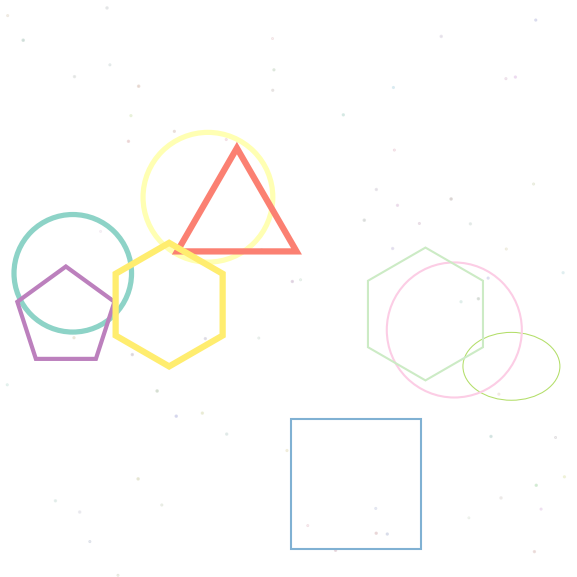[{"shape": "circle", "thickness": 2.5, "radius": 0.51, "center": [0.126, 0.526]}, {"shape": "circle", "thickness": 2.5, "radius": 0.56, "center": [0.36, 0.658]}, {"shape": "triangle", "thickness": 3, "radius": 0.6, "center": [0.41, 0.623]}, {"shape": "square", "thickness": 1, "radius": 0.56, "center": [0.617, 0.161]}, {"shape": "oval", "thickness": 0.5, "radius": 0.42, "center": [0.886, 0.365]}, {"shape": "circle", "thickness": 1, "radius": 0.58, "center": [0.787, 0.428]}, {"shape": "pentagon", "thickness": 2, "radius": 0.44, "center": [0.114, 0.449]}, {"shape": "hexagon", "thickness": 1, "radius": 0.57, "center": [0.737, 0.455]}, {"shape": "hexagon", "thickness": 3, "radius": 0.53, "center": [0.293, 0.472]}]